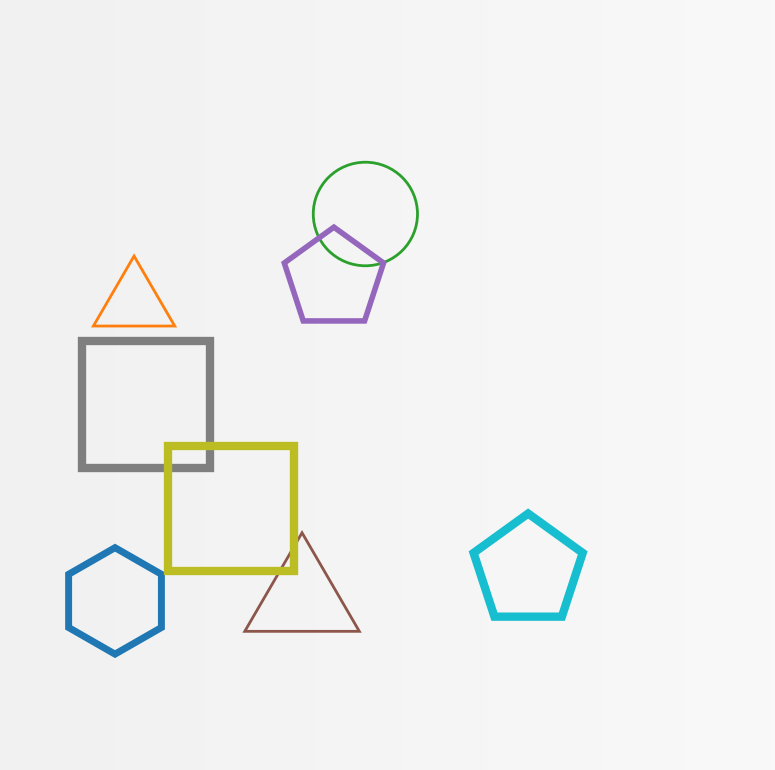[{"shape": "hexagon", "thickness": 2.5, "radius": 0.35, "center": [0.148, 0.22]}, {"shape": "triangle", "thickness": 1, "radius": 0.3, "center": [0.173, 0.607]}, {"shape": "circle", "thickness": 1, "radius": 0.34, "center": [0.471, 0.722]}, {"shape": "pentagon", "thickness": 2, "radius": 0.34, "center": [0.431, 0.638]}, {"shape": "triangle", "thickness": 1, "radius": 0.43, "center": [0.39, 0.223]}, {"shape": "square", "thickness": 3, "radius": 0.41, "center": [0.189, 0.475]}, {"shape": "square", "thickness": 3, "radius": 0.41, "center": [0.298, 0.339]}, {"shape": "pentagon", "thickness": 3, "radius": 0.37, "center": [0.681, 0.259]}]